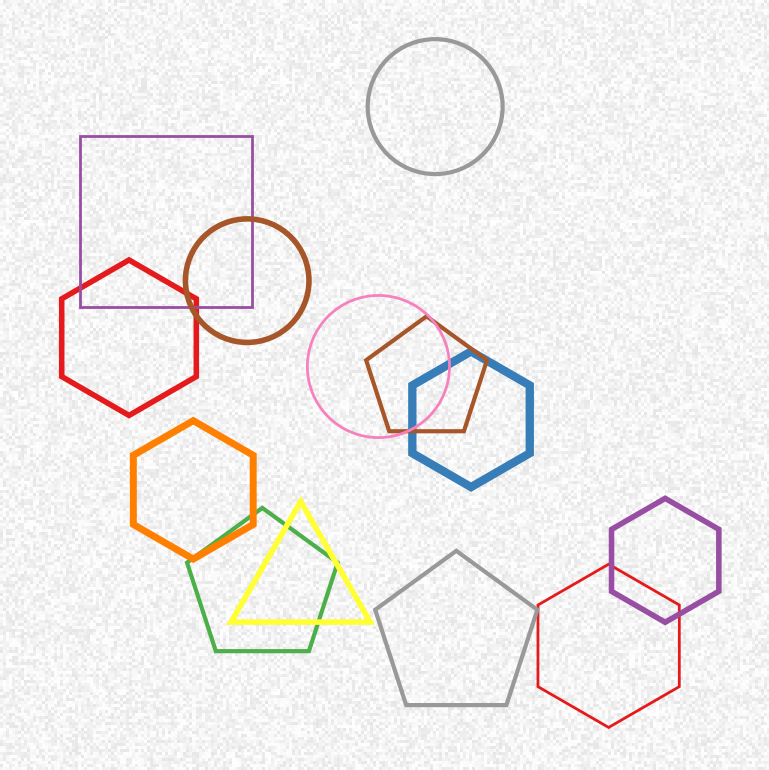[{"shape": "hexagon", "thickness": 2, "radius": 0.5, "center": [0.168, 0.561]}, {"shape": "hexagon", "thickness": 1, "radius": 0.53, "center": [0.79, 0.161]}, {"shape": "hexagon", "thickness": 3, "radius": 0.44, "center": [0.612, 0.455]}, {"shape": "pentagon", "thickness": 1.5, "radius": 0.51, "center": [0.341, 0.238]}, {"shape": "square", "thickness": 1, "radius": 0.56, "center": [0.216, 0.713]}, {"shape": "hexagon", "thickness": 2, "radius": 0.4, "center": [0.864, 0.272]}, {"shape": "hexagon", "thickness": 2.5, "radius": 0.45, "center": [0.251, 0.364]}, {"shape": "triangle", "thickness": 2, "radius": 0.52, "center": [0.39, 0.244]}, {"shape": "circle", "thickness": 2, "radius": 0.4, "center": [0.321, 0.636]}, {"shape": "pentagon", "thickness": 1.5, "radius": 0.41, "center": [0.554, 0.507]}, {"shape": "circle", "thickness": 1, "radius": 0.46, "center": [0.491, 0.524]}, {"shape": "circle", "thickness": 1.5, "radius": 0.44, "center": [0.565, 0.862]}, {"shape": "pentagon", "thickness": 1.5, "radius": 0.55, "center": [0.593, 0.174]}]